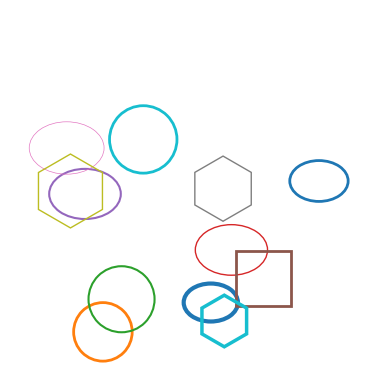[{"shape": "oval", "thickness": 3, "radius": 0.35, "center": [0.548, 0.214]}, {"shape": "oval", "thickness": 2, "radius": 0.38, "center": [0.828, 0.53]}, {"shape": "circle", "thickness": 2, "radius": 0.38, "center": [0.267, 0.138]}, {"shape": "circle", "thickness": 1.5, "radius": 0.43, "center": [0.316, 0.223]}, {"shape": "oval", "thickness": 1, "radius": 0.47, "center": [0.601, 0.351]}, {"shape": "oval", "thickness": 1.5, "radius": 0.46, "center": [0.221, 0.496]}, {"shape": "square", "thickness": 2, "radius": 0.36, "center": [0.684, 0.276]}, {"shape": "oval", "thickness": 0.5, "radius": 0.49, "center": [0.173, 0.616]}, {"shape": "hexagon", "thickness": 1, "radius": 0.42, "center": [0.579, 0.51]}, {"shape": "hexagon", "thickness": 1, "radius": 0.48, "center": [0.183, 0.504]}, {"shape": "hexagon", "thickness": 2.5, "radius": 0.33, "center": [0.583, 0.166]}, {"shape": "circle", "thickness": 2, "radius": 0.44, "center": [0.372, 0.638]}]